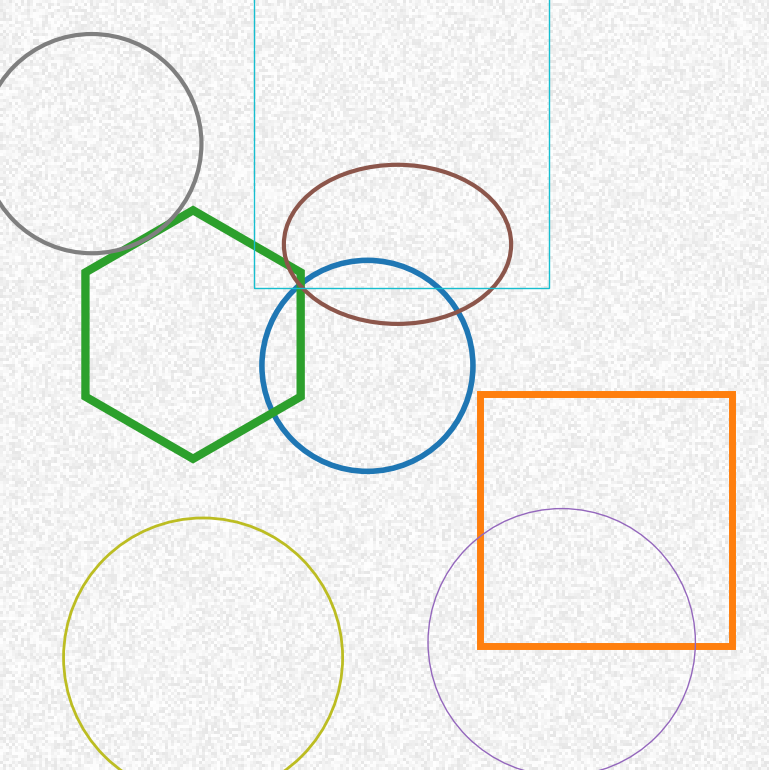[{"shape": "circle", "thickness": 2, "radius": 0.69, "center": [0.477, 0.525]}, {"shape": "square", "thickness": 2.5, "radius": 0.82, "center": [0.787, 0.325]}, {"shape": "hexagon", "thickness": 3, "radius": 0.81, "center": [0.251, 0.566]}, {"shape": "circle", "thickness": 0.5, "radius": 0.87, "center": [0.729, 0.166]}, {"shape": "oval", "thickness": 1.5, "radius": 0.74, "center": [0.516, 0.683]}, {"shape": "circle", "thickness": 1.5, "radius": 0.71, "center": [0.119, 0.813]}, {"shape": "circle", "thickness": 1, "radius": 0.91, "center": [0.264, 0.146]}, {"shape": "square", "thickness": 0.5, "radius": 0.96, "center": [0.522, 0.817]}]